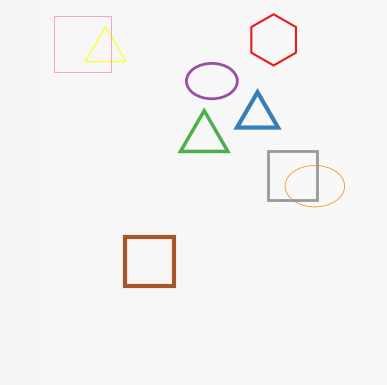[{"shape": "hexagon", "thickness": 1.5, "radius": 0.33, "center": [0.706, 0.896]}, {"shape": "triangle", "thickness": 3, "radius": 0.31, "center": [0.665, 0.699]}, {"shape": "triangle", "thickness": 2.5, "radius": 0.35, "center": [0.527, 0.642]}, {"shape": "oval", "thickness": 2, "radius": 0.33, "center": [0.547, 0.789]}, {"shape": "oval", "thickness": 0.5, "radius": 0.38, "center": [0.813, 0.516]}, {"shape": "triangle", "thickness": 1, "radius": 0.3, "center": [0.272, 0.87]}, {"shape": "square", "thickness": 3, "radius": 0.31, "center": [0.386, 0.32]}, {"shape": "square", "thickness": 0.5, "radius": 0.36, "center": [0.213, 0.887]}, {"shape": "square", "thickness": 2, "radius": 0.32, "center": [0.754, 0.544]}]